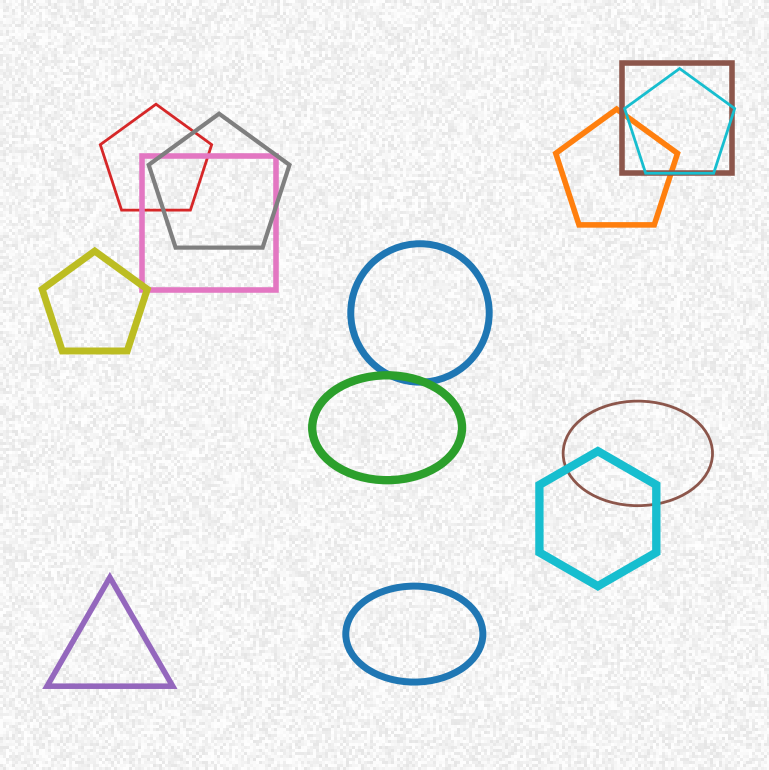[{"shape": "circle", "thickness": 2.5, "radius": 0.45, "center": [0.545, 0.594]}, {"shape": "oval", "thickness": 2.5, "radius": 0.45, "center": [0.538, 0.177]}, {"shape": "pentagon", "thickness": 2, "radius": 0.42, "center": [0.801, 0.775]}, {"shape": "oval", "thickness": 3, "radius": 0.49, "center": [0.503, 0.444]}, {"shape": "pentagon", "thickness": 1, "radius": 0.38, "center": [0.203, 0.789]}, {"shape": "triangle", "thickness": 2, "radius": 0.47, "center": [0.143, 0.156]}, {"shape": "square", "thickness": 2, "radius": 0.36, "center": [0.879, 0.846]}, {"shape": "oval", "thickness": 1, "radius": 0.48, "center": [0.828, 0.411]}, {"shape": "square", "thickness": 2, "radius": 0.44, "center": [0.271, 0.711]}, {"shape": "pentagon", "thickness": 1.5, "radius": 0.48, "center": [0.285, 0.756]}, {"shape": "pentagon", "thickness": 2.5, "radius": 0.36, "center": [0.123, 0.602]}, {"shape": "pentagon", "thickness": 1, "radius": 0.38, "center": [0.883, 0.836]}, {"shape": "hexagon", "thickness": 3, "radius": 0.44, "center": [0.776, 0.326]}]